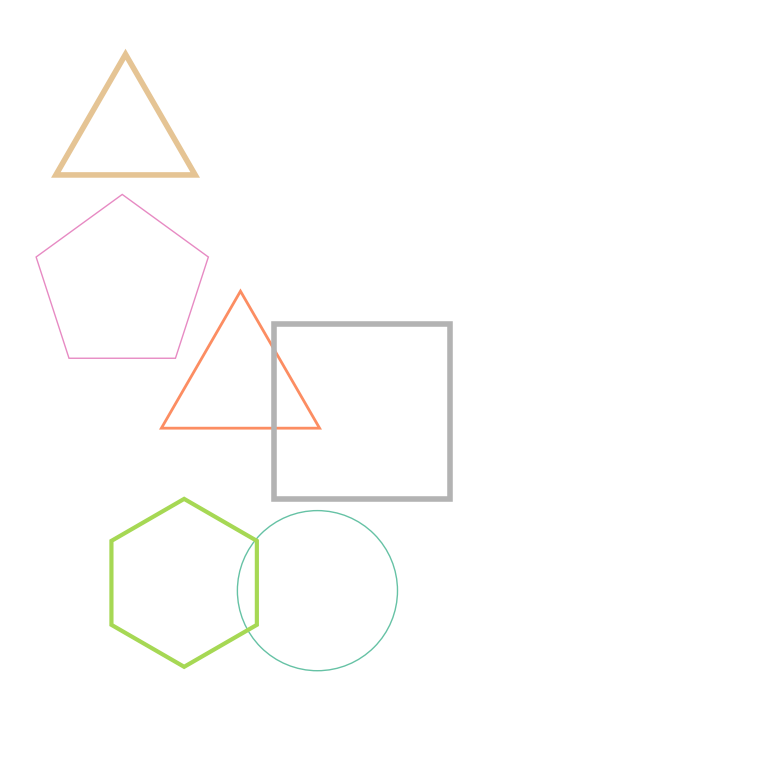[{"shape": "circle", "thickness": 0.5, "radius": 0.52, "center": [0.412, 0.233]}, {"shape": "triangle", "thickness": 1, "radius": 0.59, "center": [0.312, 0.503]}, {"shape": "pentagon", "thickness": 0.5, "radius": 0.59, "center": [0.159, 0.63]}, {"shape": "hexagon", "thickness": 1.5, "radius": 0.55, "center": [0.239, 0.243]}, {"shape": "triangle", "thickness": 2, "radius": 0.52, "center": [0.163, 0.825]}, {"shape": "square", "thickness": 2, "radius": 0.57, "center": [0.47, 0.466]}]